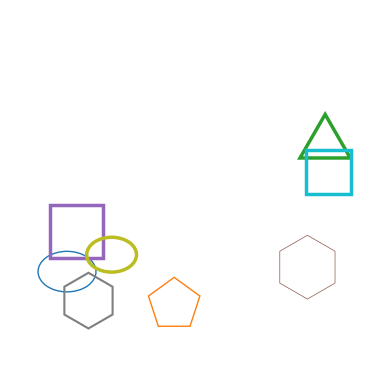[{"shape": "oval", "thickness": 1, "radius": 0.38, "center": [0.174, 0.295]}, {"shape": "pentagon", "thickness": 1, "radius": 0.35, "center": [0.452, 0.209]}, {"shape": "triangle", "thickness": 2.5, "radius": 0.38, "center": [0.845, 0.627]}, {"shape": "square", "thickness": 2.5, "radius": 0.35, "center": [0.198, 0.398]}, {"shape": "hexagon", "thickness": 0.5, "radius": 0.41, "center": [0.798, 0.306]}, {"shape": "hexagon", "thickness": 1.5, "radius": 0.36, "center": [0.23, 0.219]}, {"shape": "oval", "thickness": 2.5, "radius": 0.32, "center": [0.29, 0.338]}, {"shape": "square", "thickness": 2.5, "radius": 0.29, "center": [0.854, 0.554]}]